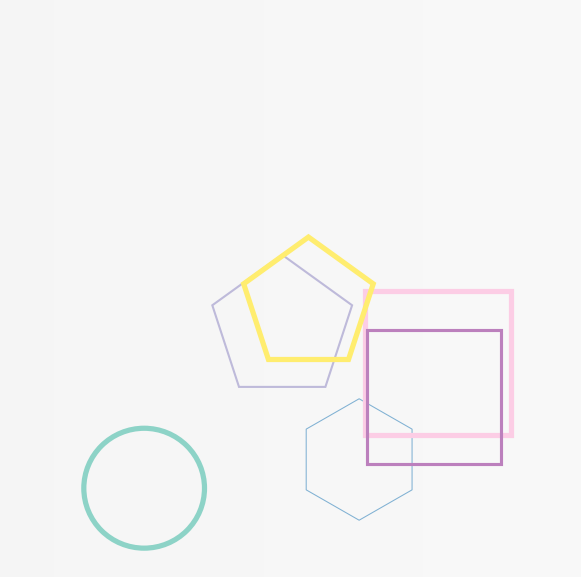[{"shape": "circle", "thickness": 2.5, "radius": 0.52, "center": [0.248, 0.154]}, {"shape": "pentagon", "thickness": 1, "radius": 0.63, "center": [0.486, 0.431]}, {"shape": "hexagon", "thickness": 0.5, "radius": 0.53, "center": [0.618, 0.203]}, {"shape": "square", "thickness": 2.5, "radius": 0.63, "center": [0.754, 0.37]}, {"shape": "square", "thickness": 1.5, "radius": 0.58, "center": [0.746, 0.312]}, {"shape": "pentagon", "thickness": 2.5, "radius": 0.59, "center": [0.531, 0.471]}]